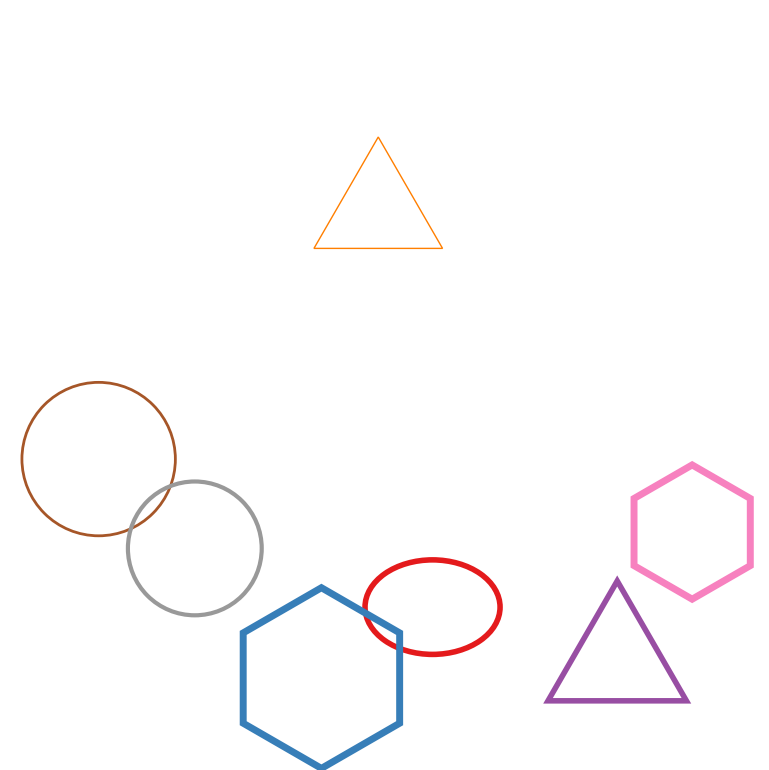[{"shape": "oval", "thickness": 2, "radius": 0.44, "center": [0.562, 0.212]}, {"shape": "hexagon", "thickness": 2.5, "radius": 0.59, "center": [0.417, 0.119]}, {"shape": "triangle", "thickness": 2, "radius": 0.52, "center": [0.802, 0.142]}, {"shape": "triangle", "thickness": 0.5, "radius": 0.48, "center": [0.491, 0.726]}, {"shape": "circle", "thickness": 1, "radius": 0.5, "center": [0.128, 0.404]}, {"shape": "hexagon", "thickness": 2.5, "radius": 0.44, "center": [0.899, 0.309]}, {"shape": "circle", "thickness": 1.5, "radius": 0.43, "center": [0.253, 0.288]}]